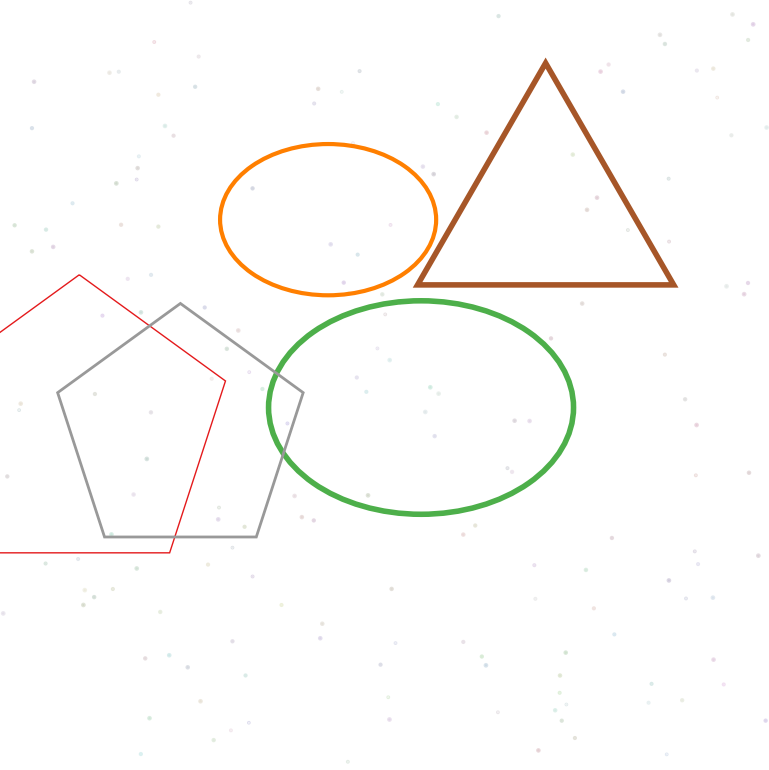[{"shape": "pentagon", "thickness": 0.5, "radius": 1.0, "center": [0.103, 0.444]}, {"shape": "oval", "thickness": 2, "radius": 0.99, "center": [0.547, 0.471]}, {"shape": "oval", "thickness": 1.5, "radius": 0.7, "center": [0.426, 0.715]}, {"shape": "triangle", "thickness": 2, "radius": 0.96, "center": [0.709, 0.726]}, {"shape": "pentagon", "thickness": 1, "radius": 0.84, "center": [0.234, 0.438]}]